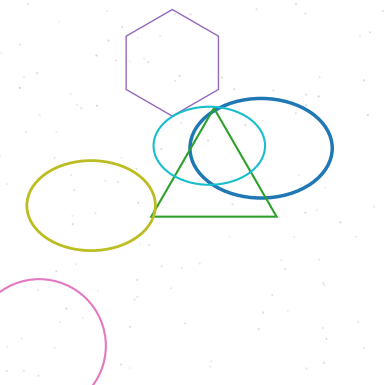[{"shape": "oval", "thickness": 2.5, "radius": 0.92, "center": [0.678, 0.615]}, {"shape": "triangle", "thickness": 1.5, "radius": 0.94, "center": [0.556, 0.531]}, {"shape": "hexagon", "thickness": 1, "radius": 0.69, "center": [0.448, 0.837]}, {"shape": "circle", "thickness": 1.5, "radius": 0.87, "center": [0.102, 0.102]}, {"shape": "oval", "thickness": 2, "radius": 0.83, "center": [0.237, 0.466]}, {"shape": "oval", "thickness": 1.5, "radius": 0.72, "center": [0.544, 0.621]}]